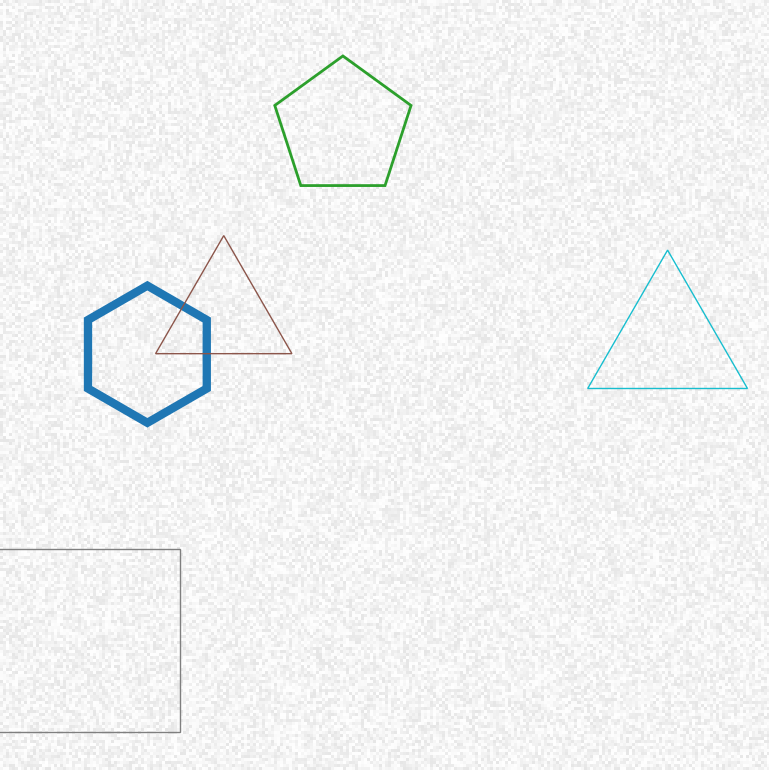[{"shape": "hexagon", "thickness": 3, "radius": 0.45, "center": [0.191, 0.54]}, {"shape": "pentagon", "thickness": 1, "radius": 0.47, "center": [0.445, 0.834]}, {"shape": "triangle", "thickness": 0.5, "radius": 0.51, "center": [0.291, 0.592]}, {"shape": "square", "thickness": 0.5, "radius": 0.6, "center": [0.115, 0.168]}, {"shape": "triangle", "thickness": 0.5, "radius": 0.6, "center": [0.867, 0.555]}]